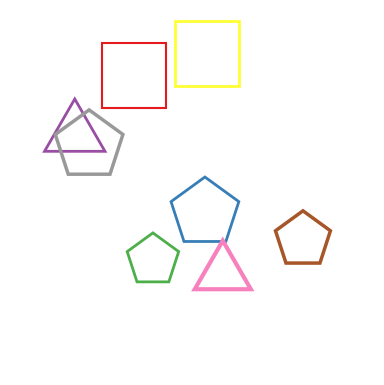[{"shape": "square", "thickness": 1.5, "radius": 0.42, "center": [0.348, 0.804]}, {"shape": "pentagon", "thickness": 2, "radius": 0.46, "center": [0.532, 0.448]}, {"shape": "pentagon", "thickness": 2, "radius": 0.35, "center": [0.397, 0.325]}, {"shape": "triangle", "thickness": 2, "radius": 0.45, "center": [0.194, 0.652]}, {"shape": "square", "thickness": 2, "radius": 0.42, "center": [0.538, 0.86]}, {"shape": "pentagon", "thickness": 2.5, "radius": 0.38, "center": [0.787, 0.377]}, {"shape": "triangle", "thickness": 3, "radius": 0.42, "center": [0.579, 0.291]}, {"shape": "pentagon", "thickness": 2.5, "radius": 0.46, "center": [0.231, 0.622]}]